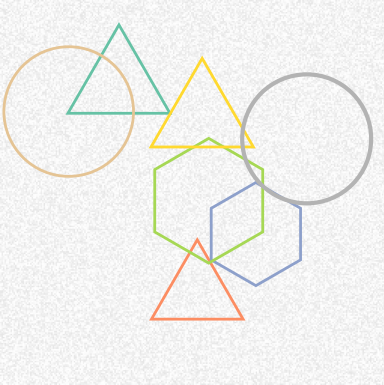[{"shape": "triangle", "thickness": 2, "radius": 0.77, "center": [0.309, 0.782]}, {"shape": "triangle", "thickness": 2, "radius": 0.69, "center": [0.512, 0.24]}, {"shape": "hexagon", "thickness": 2, "radius": 0.67, "center": [0.665, 0.392]}, {"shape": "hexagon", "thickness": 2, "radius": 0.81, "center": [0.542, 0.479]}, {"shape": "triangle", "thickness": 2, "radius": 0.77, "center": [0.525, 0.695]}, {"shape": "circle", "thickness": 2, "radius": 0.84, "center": [0.178, 0.71]}, {"shape": "circle", "thickness": 3, "radius": 0.84, "center": [0.797, 0.639]}]